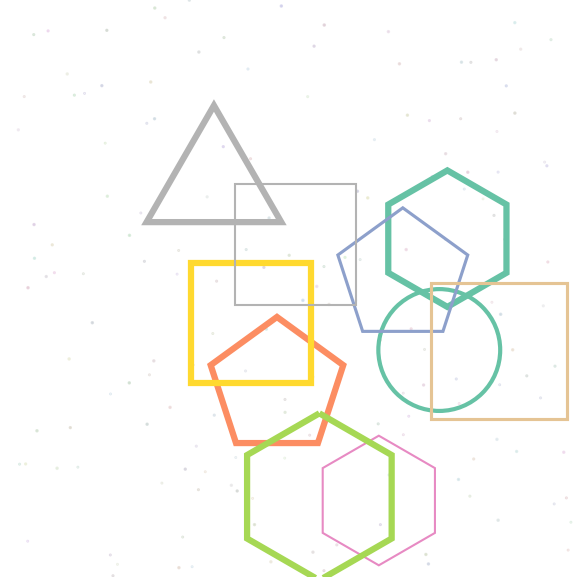[{"shape": "circle", "thickness": 2, "radius": 0.53, "center": [0.761, 0.393]}, {"shape": "hexagon", "thickness": 3, "radius": 0.59, "center": [0.775, 0.586]}, {"shape": "pentagon", "thickness": 3, "radius": 0.6, "center": [0.48, 0.33]}, {"shape": "pentagon", "thickness": 1.5, "radius": 0.59, "center": [0.697, 0.521]}, {"shape": "hexagon", "thickness": 1, "radius": 0.56, "center": [0.656, 0.132]}, {"shape": "hexagon", "thickness": 3, "radius": 0.72, "center": [0.553, 0.139]}, {"shape": "square", "thickness": 3, "radius": 0.52, "center": [0.434, 0.439]}, {"shape": "square", "thickness": 1.5, "radius": 0.59, "center": [0.864, 0.392]}, {"shape": "triangle", "thickness": 3, "radius": 0.67, "center": [0.37, 0.682]}, {"shape": "square", "thickness": 1, "radius": 0.52, "center": [0.512, 0.576]}]